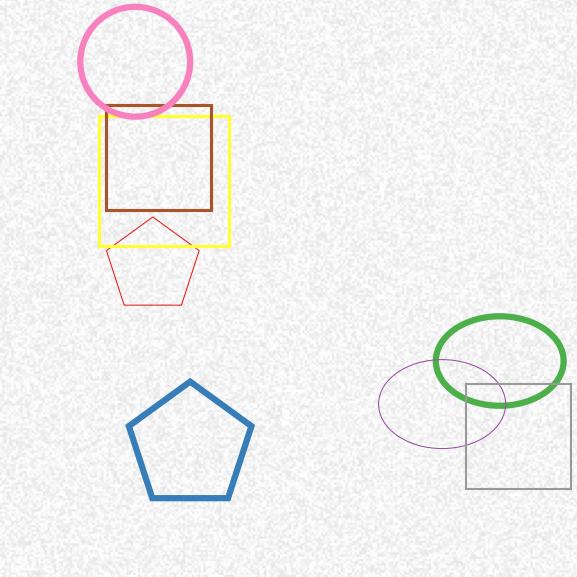[{"shape": "pentagon", "thickness": 0.5, "radius": 0.42, "center": [0.265, 0.539]}, {"shape": "pentagon", "thickness": 3, "radius": 0.56, "center": [0.329, 0.227]}, {"shape": "oval", "thickness": 3, "radius": 0.55, "center": [0.865, 0.374]}, {"shape": "oval", "thickness": 0.5, "radius": 0.55, "center": [0.766, 0.299]}, {"shape": "square", "thickness": 1.5, "radius": 0.56, "center": [0.284, 0.686]}, {"shape": "square", "thickness": 1.5, "radius": 0.45, "center": [0.274, 0.726]}, {"shape": "circle", "thickness": 3, "radius": 0.48, "center": [0.234, 0.892]}, {"shape": "square", "thickness": 1, "radius": 0.45, "center": [0.898, 0.243]}]